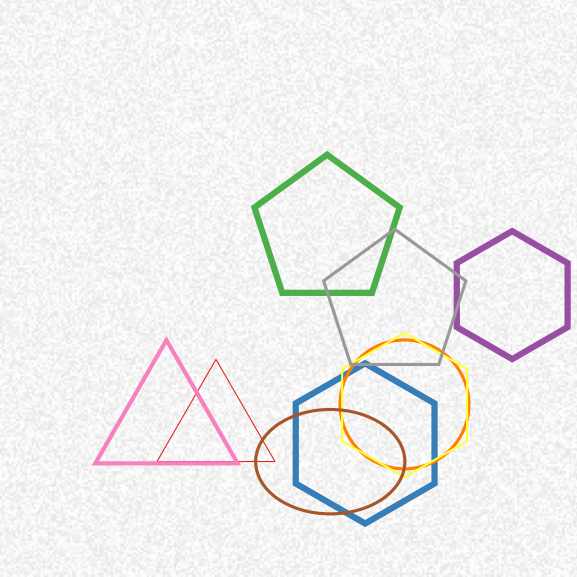[{"shape": "triangle", "thickness": 0.5, "radius": 0.59, "center": [0.374, 0.259]}, {"shape": "hexagon", "thickness": 3, "radius": 0.69, "center": [0.632, 0.231]}, {"shape": "pentagon", "thickness": 3, "radius": 0.66, "center": [0.566, 0.599]}, {"shape": "hexagon", "thickness": 3, "radius": 0.55, "center": [0.887, 0.488]}, {"shape": "circle", "thickness": 1.5, "radius": 0.56, "center": [0.7, 0.299]}, {"shape": "hexagon", "thickness": 1, "radius": 0.62, "center": [0.701, 0.298]}, {"shape": "oval", "thickness": 1.5, "radius": 0.65, "center": [0.572, 0.2]}, {"shape": "triangle", "thickness": 2, "radius": 0.71, "center": [0.288, 0.268]}, {"shape": "pentagon", "thickness": 1.5, "radius": 0.65, "center": [0.684, 0.473]}]